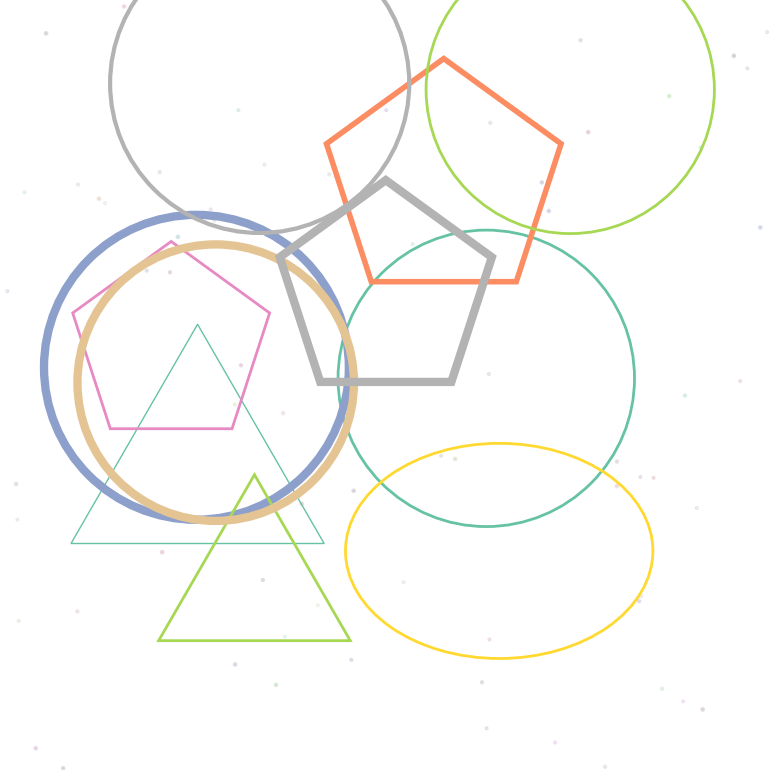[{"shape": "triangle", "thickness": 0.5, "radius": 0.95, "center": [0.257, 0.389]}, {"shape": "circle", "thickness": 1, "radius": 0.96, "center": [0.632, 0.509]}, {"shape": "pentagon", "thickness": 2, "radius": 0.8, "center": [0.576, 0.764]}, {"shape": "circle", "thickness": 3, "radius": 0.99, "center": [0.255, 0.523]}, {"shape": "pentagon", "thickness": 1, "radius": 0.67, "center": [0.222, 0.552]}, {"shape": "circle", "thickness": 1, "radius": 0.94, "center": [0.741, 0.884]}, {"shape": "triangle", "thickness": 1, "radius": 0.72, "center": [0.33, 0.24]}, {"shape": "oval", "thickness": 1, "radius": 1.0, "center": [0.648, 0.285]}, {"shape": "circle", "thickness": 3, "radius": 0.9, "center": [0.28, 0.503]}, {"shape": "circle", "thickness": 1.5, "radius": 0.97, "center": [0.337, 0.892]}, {"shape": "pentagon", "thickness": 3, "radius": 0.72, "center": [0.501, 0.621]}]